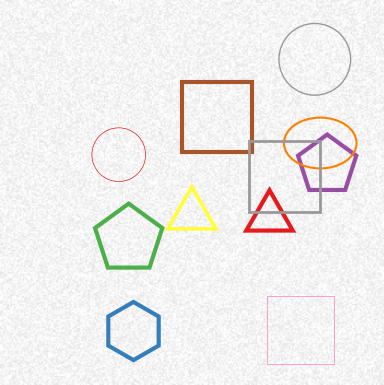[{"shape": "triangle", "thickness": 3, "radius": 0.35, "center": [0.7, 0.436]}, {"shape": "circle", "thickness": 0.5, "radius": 0.35, "center": [0.308, 0.598]}, {"shape": "hexagon", "thickness": 3, "radius": 0.38, "center": [0.347, 0.14]}, {"shape": "pentagon", "thickness": 3, "radius": 0.46, "center": [0.334, 0.379]}, {"shape": "pentagon", "thickness": 3, "radius": 0.4, "center": [0.85, 0.571]}, {"shape": "oval", "thickness": 1.5, "radius": 0.47, "center": [0.832, 0.629]}, {"shape": "triangle", "thickness": 2.5, "radius": 0.36, "center": [0.498, 0.442]}, {"shape": "square", "thickness": 3, "radius": 0.45, "center": [0.563, 0.696]}, {"shape": "square", "thickness": 0.5, "radius": 0.44, "center": [0.78, 0.143]}, {"shape": "square", "thickness": 2, "radius": 0.46, "center": [0.74, 0.541]}, {"shape": "circle", "thickness": 1, "radius": 0.47, "center": [0.818, 0.846]}]